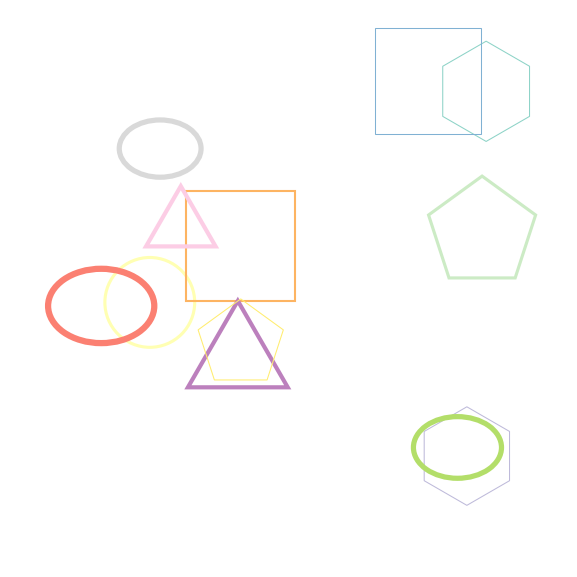[{"shape": "hexagon", "thickness": 0.5, "radius": 0.43, "center": [0.842, 0.841]}, {"shape": "circle", "thickness": 1.5, "radius": 0.39, "center": [0.259, 0.475]}, {"shape": "hexagon", "thickness": 0.5, "radius": 0.43, "center": [0.808, 0.209]}, {"shape": "oval", "thickness": 3, "radius": 0.46, "center": [0.175, 0.469]}, {"shape": "square", "thickness": 0.5, "radius": 0.46, "center": [0.741, 0.859]}, {"shape": "square", "thickness": 1, "radius": 0.47, "center": [0.416, 0.573]}, {"shape": "oval", "thickness": 2.5, "radius": 0.38, "center": [0.792, 0.224]}, {"shape": "triangle", "thickness": 2, "radius": 0.35, "center": [0.313, 0.607]}, {"shape": "oval", "thickness": 2.5, "radius": 0.35, "center": [0.277, 0.742]}, {"shape": "triangle", "thickness": 2, "radius": 0.5, "center": [0.412, 0.378]}, {"shape": "pentagon", "thickness": 1.5, "radius": 0.49, "center": [0.835, 0.597]}, {"shape": "pentagon", "thickness": 0.5, "radius": 0.39, "center": [0.417, 0.404]}]